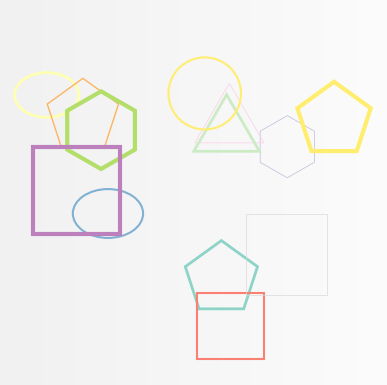[{"shape": "pentagon", "thickness": 2, "radius": 0.49, "center": [0.571, 0.277]}, {"shape": "oval", "thickness": 2, "radius": 0.42, "center": [0.121, 0.753]}, {"shape": "hexagon", "thickness": 0.5, "radius": 0.4, "center": [0.741, 0.619]}, {"shape": "square", "thickness": 1.5, "radius": 0.43, "center": [0.595, 0.153]}, {"shape": "oval", "thickness": 1.5, "radius": 0.45, "center": [0.279, 0.445]}, {"shape": "pentagon", "thickness": 1, "radius": 0.48, "center": [0.214, 0.7]}, {"shape": "hexagon", "thickness": 3, "radius": 0.5, "center": [0.261, 0.662]}, {"shape": "triangle", "thickness": 0.5, "radius": 0.52, "center": [0.592, 0.68]}, {"shape": "square", "thickness": 0.5, "radius": 0.53, "center": [0.739, 0.338]}, {"shape": "square", "thickness": 3, "radius": 0.56, "center": [0.197, 0.505]}, {"shape": "triangle", "thickness": 2, "radius": 0.49, "center": [0.585, 0.656]}, {"shape": "pentagon", "thickness": 3, "radius": 0.5, "center": [0.862, 0.688]}, {"shape": "circle", "thickness": 1.5, "radius": 0.47, "center": [0.528, 0.757]}]